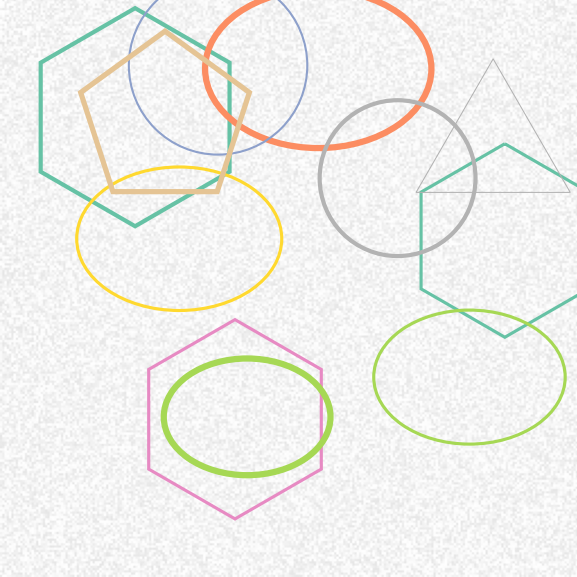[{"shape": "hexagon", "thickness": 1.5, "radius": 0.84, "center": [0.874, 0.583]}, {"shape": "hexagon", "thickness": 2, "radius": 0.94, "center": [0.234, 0.796]}, {"shape": "oval", "thickness": 3, "radius": 0.98, "center": [0.551, 0.88]}, {"shape": "circle", "thickness": 1, "radius": 0.77, "center": [0.378, 0.886]}, {"shape": "hexagon", "thickness": 1.5, "radius": 0.86, "center": [0.407, 0.273]}, {"shape": "oval", "thickness": 3, "radius": 0.72, "center": [0.428, 0.277]}, {"shape": "oval", "thickness": 1.5, "radius": 0.83, "center": [0.813, 0.346]}, {"shape": "oval", "thickness": 1.5, "radius": 0.89, "center": [0.31, 0.586]}, {"shape": "pentagon", "thickness": 2.5, "radius": 0.77, "center": [0.286, 0.792]}, {"shape": "circle", "thickness": 2, "radius": 0.67, "center": [0.688, 0.691]}, {"shape": "triangle", "thickness": 0.5, "radius": 0.77, "center": [0.854, 0.743]}]